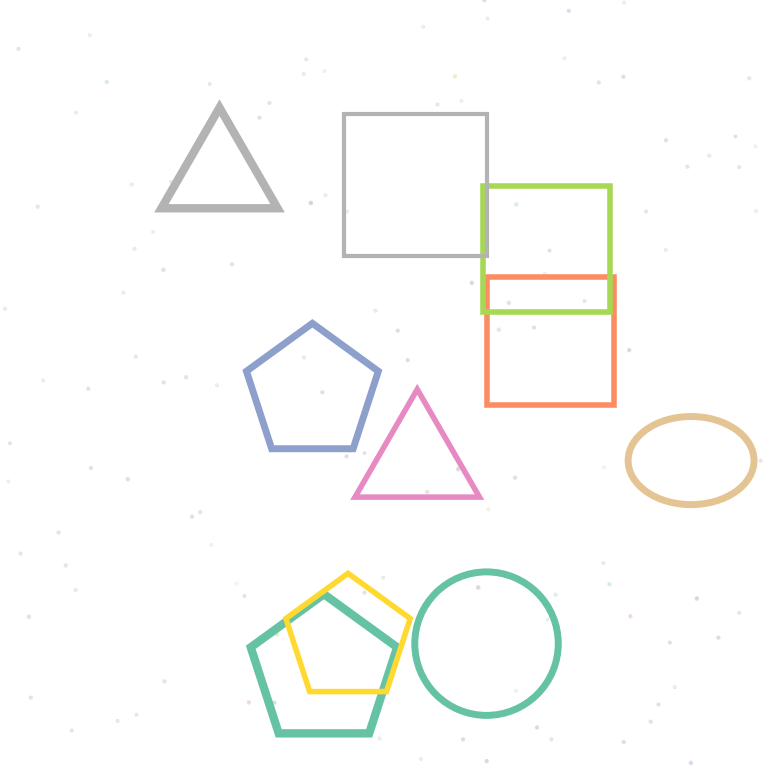[{"shape": "pentagon", "thickness": 3, "radius": 0.5, "center": [0.421, 0.128]}, {"shape": "circle", "thickness": 2.5, "radius": 0.47, "center": [0.632, 0.164]}, {"shape": "square", "thickness": 2, "radius": 0.41, "center": [0.715, 0.557]}, {"shape": "pentagon", "thickness": 2.5, "radius": 0.45, "center": [0.406, 0.49]}, {"shape": "triangle", "thickness": 2, "radius": 0.47, "center": [0.542, 0.401]}, {"shape": "square", "thickness": 2, "radius": 0.41, "center": [0.71, 0.676]}, {"shape": "pentagon", "thickness": 2, "radius": 0.42, "center": [0.452, 0.171]}, {"shape": "oval", "thickness": 2.5, "radius": 0.41, "center": [0.898, 0.402]}, {"shape": "triangle", "thickness": 3, "radius": 0.44, "center": [0.285, 0.773]}, {"shape": "square", "thickness": 1.5, "radius": 0.46, "center": [0.54, 0.76]}]